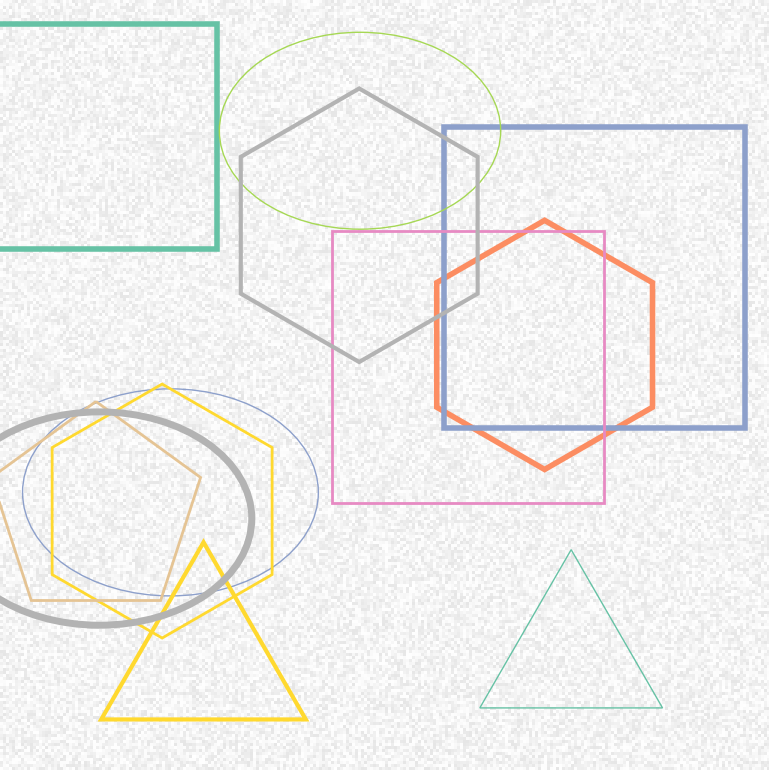[{"shape": "square", "thickness": 2, "radius": 0.73, "center": [0.136, 0.822]}, {"shape": "triangle", "thickness": 0.5, "radius": 0.69, "center": [0.742, 0.149]}, {"shape": "hexagon", "thickness": 2, "radius": 0.81, "center": [0.707, 0.552]}, {"shape": "oval", "thickness": 0.5, "radius": 0.96, "center": [0.221, 0.361]}, {"shape": "square", "thickness": 2, "radius": 0.98, "center": [0.772, 0.64]}, {"shape": "square", "thickness": 1, "radius": 0.88, "center": [0.608, 0.524]}, {"shape": "oval", "thickness": 0.5, "radius": 0.91, "center": [0.468, 0.83]}, {"shape": "hexagon", "thickness": 1, "radius": 0.82, "center": [0.211, 0.336]}, {"shape": "triangle", "thickness": 1.5, "radius": 0.77, "center": [0.264, 0.142]}, {"shape": "pentagon", "thickness": 1, "radius": 0.71, "center": [0.125, 0.336]}, {"shape": "oval", "thickness": 2.5, "radius": 0.99, "center": [0.129, 0.327]}, {"shape": "hexagon", "thickness": 1.5, "radius": 0.89, "center": [0.466, 0.707]}]